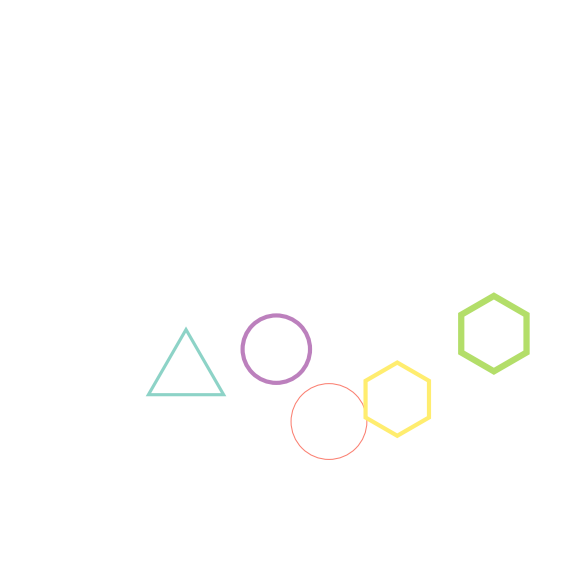[{"shape": "triangle", "thickness": 1.5, "radius": 0.38, "center": [0.322, 0.353]}, {"shape": "circle", "thickness": 0.5, "radius": 0.33, "center": [0.57, 0.269]}, {"shape": "hexagon", "thickness": 3, "radius": 0.33, "center": [0.855, 0.421]}, {"shape": "circle", "thickness": 2, "radius": 0.29, "center": [0.478, 0.395]}, {"shape": "hexagon", "thickness": 2, "radius": 0.32, "center": [0.688, 0.308]}]